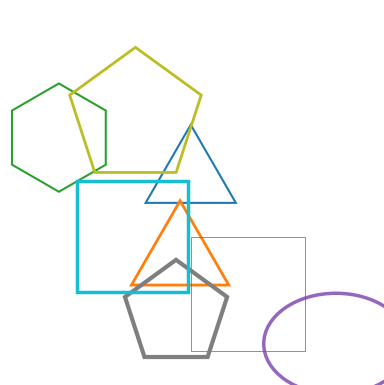[{"shape": "triangle", "thickness": 1.5, "radius": 0.68, "center": [0.495, 0.541]}, {"shape": "triangle", "thickness": 2, "radius": 0.73, "center": [0.468, 0.333]}, {"shape": "hexagon", "thickness": 1.5, "radius": 0.7, "center": [0.153, 0.643]}, {"shape": "oval", "thickness": 2.5, "radius": 0.94, "center": [0.873, 0.107]}, {"shape": "square", "thickness": 0.5, "radius": 0.74, "center": [0.645, 0.236]}, {"shape": "pentagon", "thickness": 3, "radius": 0.7, "center": [0.457, 0.186]}, {"shape": "pentagon", "thickness": 2, "radius": 0.9, "center": [0.352, 0.697]}, {"shape": "square", "thickness": 2.5, "radius": 0.72, "center": [0.343, 0.386]}]